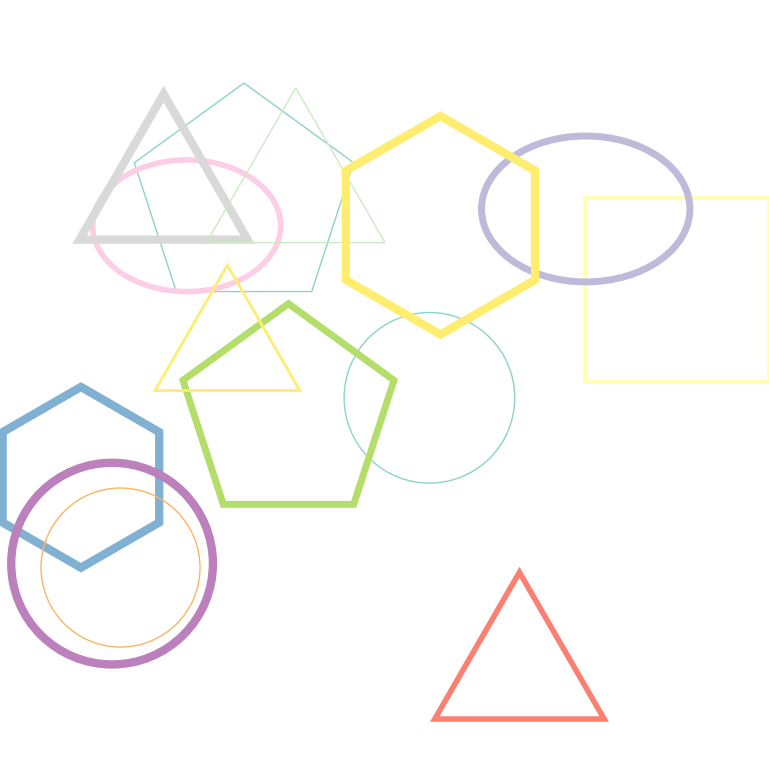[{"shape": "circle", "thickness": 0.5, "radius": 0.55, "center": [0.558, 0.483]}, {"shape": "pentagon", "thickness": 0.5, "radius": 0.75, "center": [0.317, 0.742]}, {"shape": "square", "thickness": 1.5, "radius": 0.6, "center": [0.879, 0.623]}, {"shape": "oval", "thickness": 2.5, "radius": 0.68, "center": [0.761, 0.729]}, {"shape": "triangle", "thickness": 2, "radius": 0.64, "center": [0.675, 0.13]}, {"shape": "hexagon", "thickness": 3, "radius": 0.59, "center": [0.105, 0.38]}, {"shape": "circle", "thickness": 0.5, "radius": 0.52, "center": [0.157, 0.263]}, {"shape": "pentagon", "thickness": 2.5, "radius": 0.72, "center": [0.375, 0.462]}, {"shape": "oval", "thickness": 2, "radius": 0.61, "center": [0.242, 0.707]}, {"shape": "triangle", "thickness": 3, "radius": 0.63, "center": [0.212, 0.752]}, {"shape": "circle", "thickness": 3, "radius": 0.65, "center": [0.146, 0.268]}, {"shape": "triangle", "thickness": 0.5, "radius": 0.67, "center": [0.384, 0.752]}, {"shape": "triangle", "thickness": 1, "radius": 0.54, "center": [0.295, 0.547]}, {"shape": "hexagon", "thickness": 3, "radius": 0.71, "center": [0.572, 0.707]}]